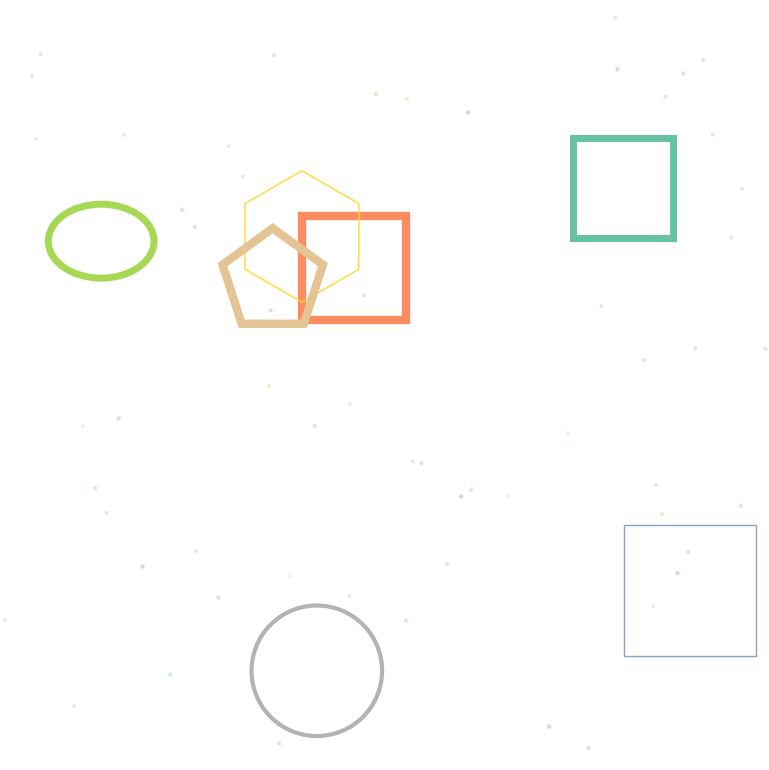[{"shape": "square", "thickness": 2.5, "radius": 0.32, "center": [0.809, 0.755]}, {"shape": "square", "thickness": 3, "radius": 0.34, "center": [0.46, 0.652]}, {"shape": "square", "thickness": 0.5, "radius": 0.43, "center": [0.897, 0.233]}, {"shape": "oval", "thickness": 2.5, "radius": 0.34, "center": [0.131, 0.687]}, {"shape": "hexagon", "thickness": 0.5, "radius": 0.43, "center": [0.392, 0.693]}, {"shape": "pentagon", "thickness": 3, "radius": 0.34, "center": [0.354, 0.635]}, {"shape": "circle", "thickness": 1.5, "radius": 0.42, "center": [0.411, 0.129]}]